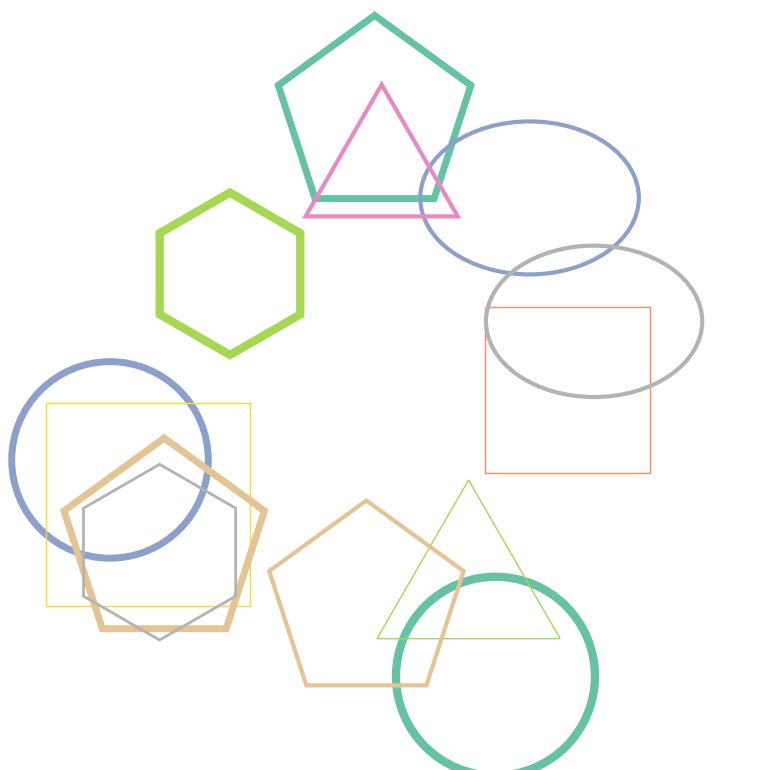[{"shape": "pentagon", "thickness": 2.5, "radius": 0.66, "center": [0.486, 0.848]}, {"shape": "circle", "thickness": 3, "radius": 0.65, "center": [0.643, 0.122]}, {"shape": "square", "thickness": 0.5, "radius": 0.54, "center": [0.737, 0.493]}, {"shape": "circle", "thickness": 2.5, "radius": 0.64, "center": [0.143, 0.403]}, {"shape": "oval", "thickness": 1.5, "radius": 0.71, "center": [0.688, 0.743]}, {"shape": "triangle", "thickness": 1.5, "radius": 0.57, "center": [0.496, 0.776]}, {"shape": "triangle", "thickness": 0.5, "radius": 0.69, "center": [0.609, 0.239]}, {"shape": "hexagon", "thickness": 3, "radius": 0.53, "center": [0.299, 0.644]}, {"shape": "square", "thickness": 0.5, "radius": 0.66, "center": [0.192, 0.345]}, {"shape": "pentagon", "thickness": 1.5, "radius": 0.66, "center": [0.476, 0.217]}, {"shape": "pentagon", "thickness": 2.5, "radius": 0.68, "center": [0.213, 0.294]}, {"shape": "oval", "thickness": 1.5, "radius": 0.7, "center": [0.772, 0.583]}, {"shape": "hexagon", "thickness": 1, "radius": 0.57, "center": [0.207, 0.283]}]